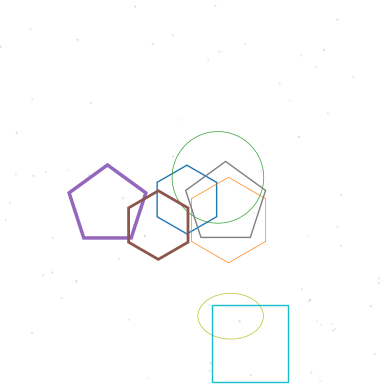[{"shape": "hexagon", "thickness": 1, "radius": 0.45, "center": [0.485, 0.482]}, {"shape": "hexagon", "thickness": 0.5, "radius": 0.56, "center": [0.594, 0.428]}, {"shape": "circle", "thickness": 0.5, "radius": 0.6, "center": [0.566, 0.539]}, {"shape": "pentagon", "thickness": 2.5, "radius": 0.52, "center": [0.279, 0.467]}, {"shape": "hexagon", "thickness": 2, "radius": 0.45, "center": [0.411, 0.415]}, {"shape": "pentagon", "thickness": 1, "radius": 0.55, "center": [0.586, 0.472]}, {"shape": "oval", "thickness": 0.5, "radius": 0.43, "center": [0.599, 0.179]}, {"shape": "square", "thickness": 1, "radius": 0.5, "center": [0.65, 0.107]}]